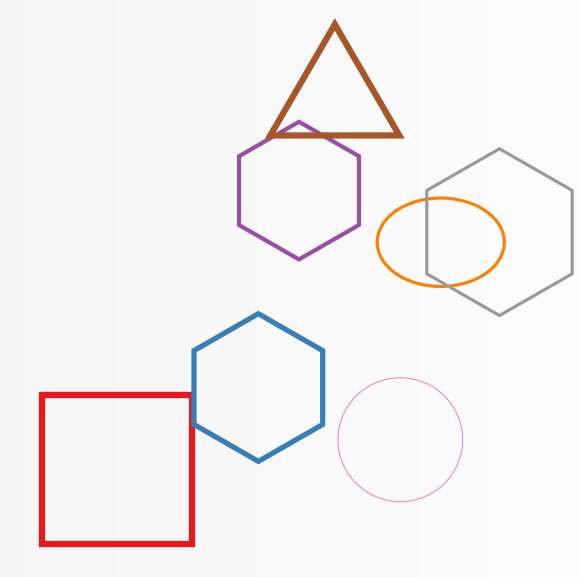[{"shape": "square", "thickness": 3, "radius": 0.64, "center": [0.201, 0.186]}, {"shape": "hexagon", "thickness": 2.5, "radius": 0.64, "center": [0.444, 0.328]}, {"shape": "hexagon", "thickness": 2, "radius": 0.6, "center": [0.514, 0.669]}, {"shape": "oval", "thickness": 1.5, "radius": 0.55, "center": [0.758, 0.58]}, {"shape": "triangle", "thickness": 3, "radius": 0.64, "center": [0.576, 0.829]}, {"shape": "circle", "thickness": 0.5, "radius": 0.54, "center": [0.689, 0.238]}, {"shape": "hexagon", "thickness": 1.5, "radius": 0.72, "center": [0.859, 0.597]}]